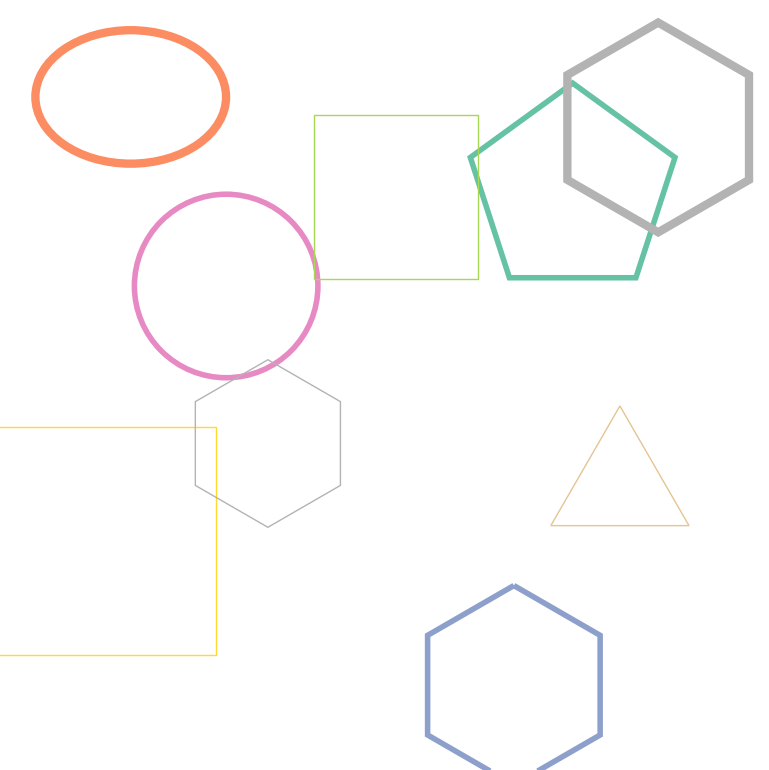[{"shape": "pentagon", "thickness": 2, "radius": 0.7, "center": [0.744, 0.752]}, {"shape": "oval", "thickness": 3, "radius": 0.62, "center": [0.17, 0.874]}, {"shape": "hexagon", "thickness": 2, "radius": 0.65, "center": [0.667, 0.11]}, {"shape": "circle", "thickness": 2, "radius": 0.6, "center": [0.294, 0.629]}, {"shape": "square", "thickness": 0.5, "radius": 0.53, "center": [0.515, 0.744]}, {"shape": "square", "thickness": 0.5, "radius": 0.74, "center": [0.133, 0.297]}, {"shape": "triangle", "thickness": 0.5, "radius": 0.52, "center": [0.805, 0.369]}, {"shape": "hexagon", "thickness": 3, "radius": 0.68, "center": [0.855, 0.835]}, {"shape": "hexagon", "thickness": 0.5, "radius": 0.54, "center": [0.348, 0.424]}]